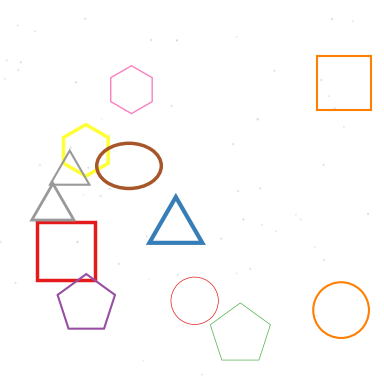[{"shape": "circle", "thickness": 0.5, "radius": 0.31, "center": [0.506, 0.219]}, {"shape": "square", "thickness": 2.5, "radius": 0.38, "center": [0.171, 0.349]}, {"shape": "triangle", "thickness": 3, "radius": 0.4, "center": [0.457, 0.409]}, {"shape": "pentagon", "thickness": 0.5, "radius": 0.41, "center": [0.624, 0.131]}, {"shape": "pentagon", "thickness": 1.5, "radius": 0.39, "center": [0.224, 0.21]}, {"shape": "square", "thickness": 1.5, "radius": 0.35, "center": [0.893, 0.784]}, {"shape": "circle", "thickness": 1.5, "radius": 0.36, "center": [0.886, 0.195]}, {"shape": "hexagon", "thickness": 2.5, "radius": 0.34, "center": [0.223, 0.609]}, {"shape": "oval", "thickness": 2.5, "radius": 0.42, "center": [0.335, 0.569]}, {"shape": "hexagon", "thickness": 1, "radius": 0.31, "center": [0.341, 0.767]}, {"shape": "triangle", "thickness": 1.5, "radius": 0.3, "center": [0.181, 0.55]}, {"shape": "triangle", "thickness": 2, "radius": 0.32, "center": [0.137, 0.46]}]